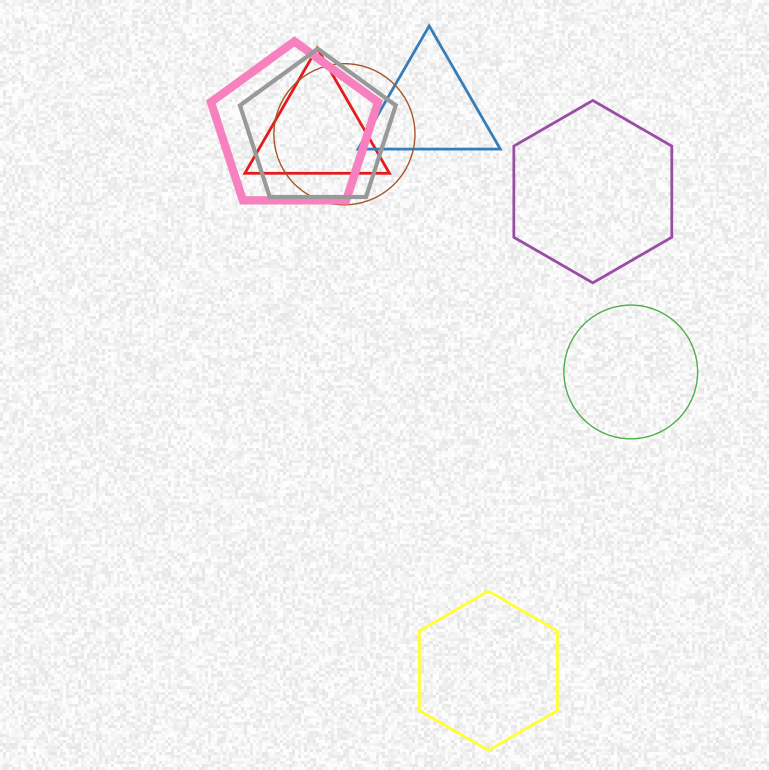[{"shape": "triangle", "thickness": 1, "radius": 0.54, "center": [0.412, 0.829]}, {"shape": "triangle", "thickness": 1, "radius": 0.53, "center": [0.557, 0.86]}, {"shape": "circle", "thickness": 0.5, "radius": 0.43, "center": [0.819, 0.517]}, {"shape": "hexagon", "thickness": 1, "radius": 0.59, "center": [0.77, 0.751]}, {"shape": "hexagon", "thickness": 1, "radius": 0.52, "center": [0.634, 0.129]}, {"shape": "circle", "thickness": 0.5, "radius": 0.46, "center": [0.447, 0.826]}, {"shape": "pentagon", "thickness": 3, "radius": 0.57, "center": [0.382, 0.832]}, {"shape": "pentagon", "thickness": 1.5, "radius": 0.53, "center": [0.413, 0.83]}]